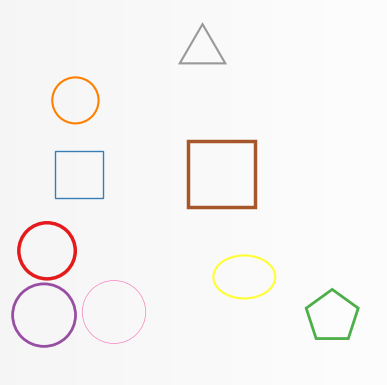[{"shape": "circle", "thickness": 2.5, "radius": 0.36, "center": [0.121, 0.349]}, {"shape": "square", "thickness": 1, "radius": 0.31, "center": [0.205, 0.547]}, {"shape": "pentagon", "thickness": 2, "radius": 0.35, "center": [0.857, 0.178]}, {"shape": "circle", "thickness": 2, "radius": 0.41, "center": [0.114, 0.181]}, {"shape": "circle", "thickness": 1.5, "radius": 0.3, "center": [0.195, 0.739]}, {"shape": "oval", "thickness": 1.5, "radius": 0.4, "center": [0.63, 0.281]}, {"shape": "square", "thickness": 2.5, "radius": 0.43, "center": [0.571, 0.547]}, {"shape": "circle", "thickness": 0.5, "radius": 0.41, "center": [0.294, 0.19]}, {"shape": "triangle", "thickness": 1.5, "radius": 0.34, "center": [0.523, 0.869]}]